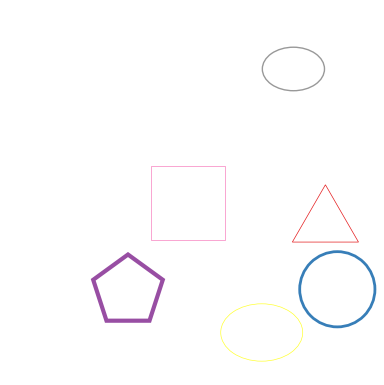[{"shape": "triangle", "thickness": 0.5, "radius": 0.5, "center": [0.845, 0.421]}, {"shape": "circle", "thickness": 2, "radius": 0.49, "center": [0.876, 0.249]}, {"shape": "pentagon", "thickness": 3, "radius": 0.48, "center": [0.332, 0.244]}, {"shape": "oval", "thickness": 0.5, "radius": 0.53, "center": [0.68, 0.136]}, {"shape": "square", "thickness": 0.5, "radius": 0.48, "center": [0.488, 0.474]}, {"shape": "oval", "thickness": 1, "radius": 0.4, "center": [0.762, 0.821]}]